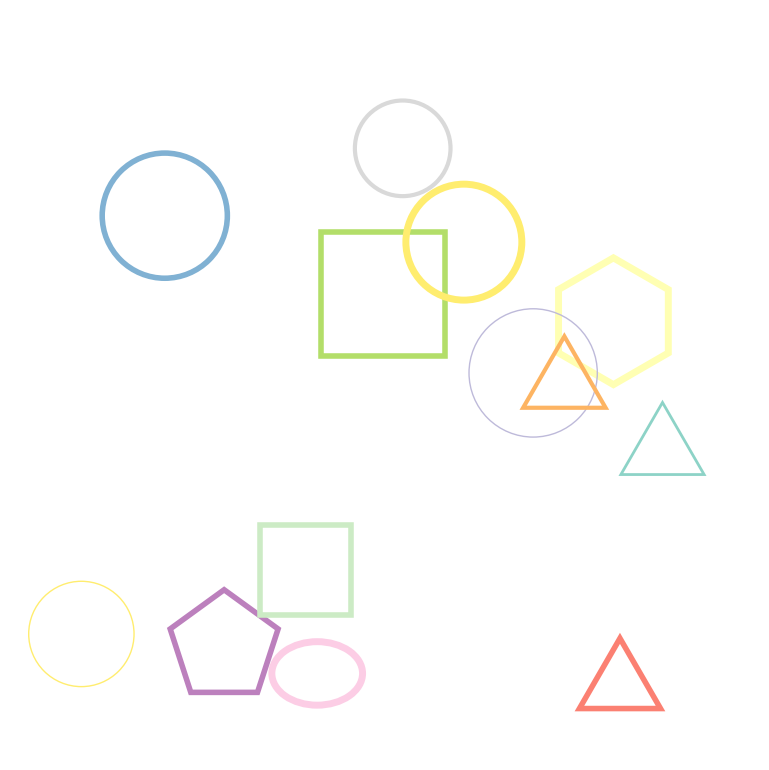[{"shape": "triangle", "thickness": 1, "radius": 0.31, "center": [0.86, 0.415]}, {"shape": "hexagon", "thickness": 2.5, "radius": 0.41, "center": [0.797, 0.583]}, {"shape": "circle", "thickness": 0.5, "radius": 0.42, "center": [0.692, 0.516]}, {"shape": "triangle", "thickness": 2, "radius": 0.3, "center": [0.805, 0.11]}, {"shape": "circle", "thickness": 2, "radius": 0.41, "center": [0.214, 0.72]}, {"shape": "triangle", "thickness": 1.5, "radius": 0.31, "center": [0.733, 0.501]}, {"shape": "square", "thickness": 2, "radius": 0.4, "center": [0.497, 0.618]}, {"shape": "oval", "thickness": 2.5, "radius": 0.29, "center": [0.412, 0.125]}, {"shape": "circle", "thickness": 1.5, "radius": 0.31, "center": [0.523, 0.807]}, {"shape": "pentagon", "thickness": 2, "radius": 0.37, "center": [0.291, 0.16]}, {"shape": "square", "thickness": 2, "radius": 0.29, "center": [0.397, 0.26]}, {"shape": "circle", "thickness": 2.5, "radius": 0.38, "center": [0.602, 0.686]}, {"shape": "circle", "thickness": 0.5, "radius": 0.34, "center": [0.106, 0.177]}]